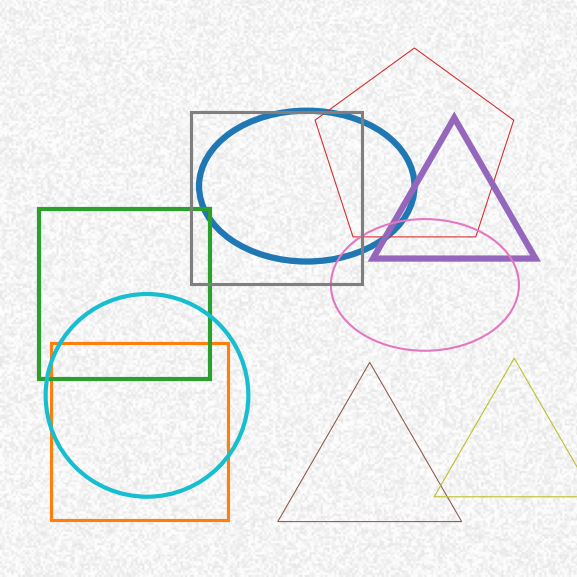[{"shape": "oval", "thickness": 3, "radius": 0.93, "center": [0.531, 0.677]}, {"shape": "square", "thickness": 1.5, "radius": 0.77, "center": [0.242, 0.252]}, {"shape": "square", "thickness": 2, "radius": 0.74, "center": [0.215, 0.491]}, {"shape": "pentagon", "thickness": 0.5, "radius": 0.9, "center": [0.718, 0.735]}, {"shape": "triangle", "thickness": 3, "radius": 0.81, "center": [0.787, 0.633]}, {"shape": "triangle", "thickness": 0.5, "radius": 0.92, "center": [0.64, 0.188]}, {"shape": "oval", "thickness": 1, "radius": 0.81, "center": [0.736, 0.506]}, {"shape": "square", "thickness": 1.5, "radius": 0.74, "center": [0.478, 0.657]}, {"shape": "triangle", "thickness": 0.5, "radius": 0.8, "center": [0.89, 0.219]}, {"shape": "circle", "thickness": 2, "radius": 0.88, "center": [0.255, 0.315]}]